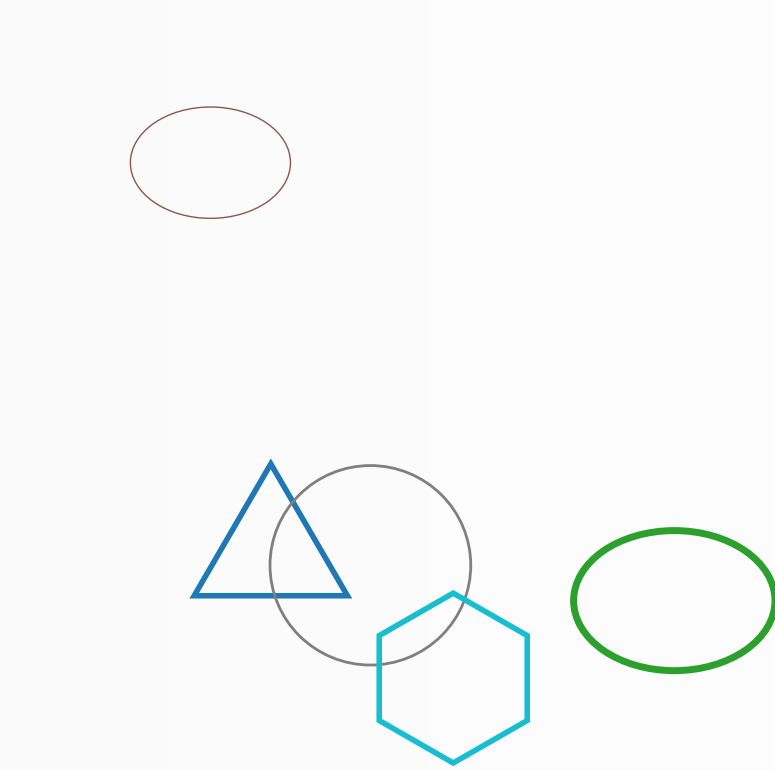[{"shape": "triangle", "thickness": 2, "radius": 0.57, "center": [0.349, 0.283]}, {"shape": "oval", "thickness": 2.5, "radius": 0.65, "center": [0.87, 0.22]}, {"shape": "oval", "thickness": 0.5, "radius": 0.52, "center": [0.272, 0.789]}, {"shape": "circle", "thickness": 1, "radius": 0.65, "center": [0.478, 0.266]}, {"shape": "hexagon", "thickness": 2, "radius": 0.55, "center": [0.585, 0.119]}]